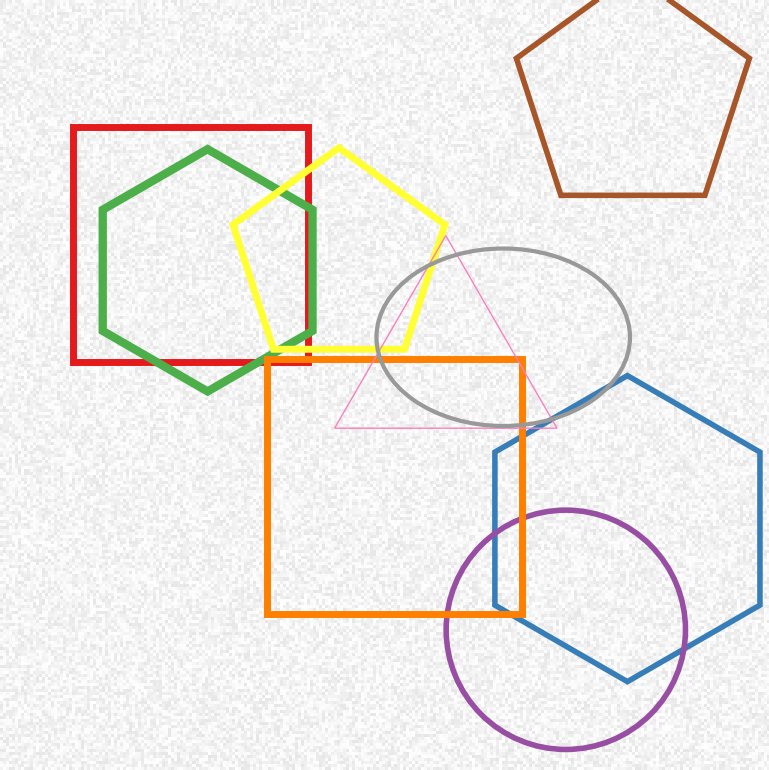[{"shape": "square", "thickness": 2.5, "radius": 0.76, "center": [0.247, 0.682]}, {"shape": "hexagon", "thickness": 2, "radius": 0.99, "center": [0.815, 0.313]}, {"shape": "hexagon", "thickness": 3, "radius": 0.79, "center": [0.27, 0.649]}, {"shape": "circle", "thickness": 2, "radius": 0.78, "center": [0.735, 0.182]}, {"shape": "square", "thickness": 2.5, "radius": 0.83, "center": [0.512, 0.368]}, {"shape": "pentagon", "thickness": 2.5, "radius": 0.72, "center": [0.44, 0.663]}, {"shape": "pentagon", "thickness": 2, "radius": 0.8, "center": [0.822, 0.875]}, {"shape": "triangle", "thickness": 0.5, "radius": 0.83, "center": [0.579, 0.527]}, {"shape": "oval", "thickness": 1.5, "radius": 0.82, "center": [0.654, 0.562]}]